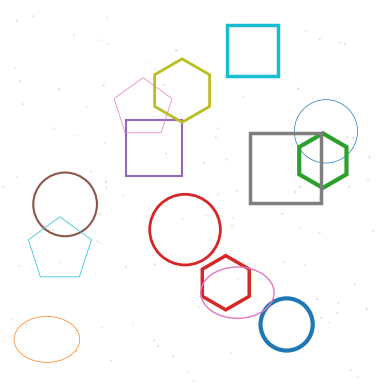[{"shape": "circle", "thickness": 3, "radius": 0.34, "center": [0.744, 0.157]}, {"shape": "circle", "thickness": 0.5, "radius": 0.41, "center": [0.847, 0.659]}, {"shape": "oval", "thickness": 0.5, "radius": 0.43, "center": [0.122, 0.118]}, {"shape": "hexagon", "thickness": 3, "radius": 0.35, "center": [0.839, 0.583]}, {"shape": "hexagon", "thickness": 2.5, "radius": 0.35, "center": [0.586, 0.266]}, {"shape": "circle", "thickness": 2, "radius": 0.46, "center": [0.481, 0.404]}, {"shape": "square", "thickness": 1.5, "radius": 0.36, "center": [0.401, 0.616]}, {"shape": "circle", "thickness": 1.5, "radius": 0.41, "center": [0.169, 0.469]}, {"shape": "pentagon", "thickness": 0.5, "radius": 0.4, "center": [0.372, 0.719]}, {"shape": "oval", "thickness": 1, "radius": 0.48, "center": [0.617, 0.24]}, {"shape": "square", "thickness": 2.5, "radius": 0.46, "center": [0.742, 0.563]}, {"shape": "hexagon", "thickness": 2, "radius": 0.41, "center": [0.473, 0.765]}, {"shape": "pentagon", "thickness": 0.5, "radius": 0.43, "center": [0.156, 0.351]}, {"shape": "square", "thickness": 2.5, "radius": 0.33, "center": [0.656, 0.869]}]